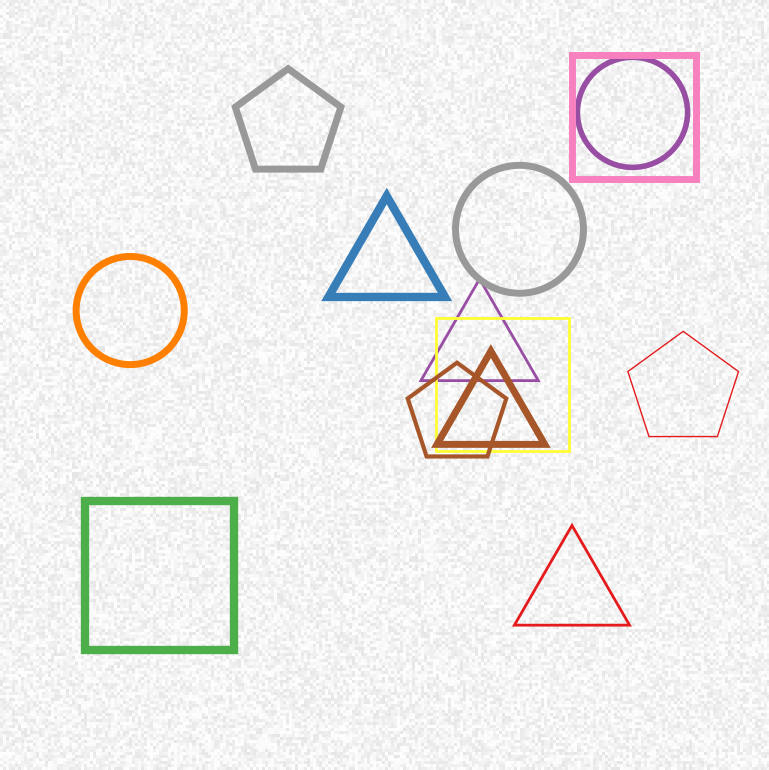[{"shape": "triangle", "thickness": 1, "radius": 0.43, "center": [0.743, 0.231]}, {"shape": "pentagon", "thickness": 0.5, "radius": 0.38, "center": [0.887, 0.494]}, {"shape": "triangle", "thickness": 3, "radius": 0.44, "center": [0.502, 0.658]}, {"shape": "square", "thickness": 3, "radius": 0.48, "center": [0.207, 0.252]}, {"shape": "circle", "thickness": 2, "radius": 0.36, "center": [0.821, 0.854]}, {"shape": "triangle", "thickness": 1, "radius": 0.44, "center": [0.623, 0.55]}, {"shape": "circle", "thickness": 2.5, "radius": 0.35, "center": [0.169, 0.597]}, {"shape": "square", "thickness": 1, "radius": 0.43, "center": [0.653, 0.5]}, {"shape": "pentagon", "thickness": 1.5, "radius": 0.34, "center": [0.594, 0.462]}, {"shape": "triangle", "thickness": 2.5, "radius": 0.4, "center": [0.638, 0.463]}, {"shape": "square", "thickness": 2.5, "radius": 0.4, "center": [0.823, 0.848]}, {"shape": "circle", "thickness": 2.5, "radius": 0.42, "center": [0.675, 0.702]}, {"shape": "pentagon", "thickness": 2.5, "radius": 0.36, "center": [0.374, 0.839]}]